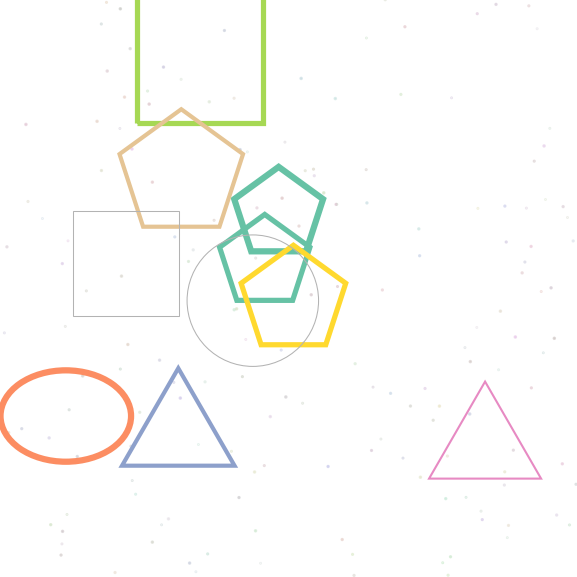[{"shape": "pentagon", "thickness": 2.5, "radius": 0.41, "center": [0.458, 0.546]}, {"shape": "pentagon", "thickness": 3, "radius": 0.4, "center": [0.483, 0.629]}, {"shape": "oval", "thickness": 3, "radius": 0.57, "center": [0.114, 0.279]}, {"shape": "triangle", "thickness": 2, "radius": 0.56, "center": [0.309, 0.249]}, {"shape": "triangle", "thickness": 1, "radius": 0.56, "center": [0.84, 0.226]}, {"shape": "square", "thickness": 2.5, "radius": 0.55, "center": [0.346, 0.895]}, {"shape": "pentagon", "thickness": 2.5, "radius": 0.48, "center": [0.508, 0.479]}, {"shape": "pentagon", "thickness": 2, "radius": 0.56, "center": [0.314, 0.698]}, {"shape": "circle", "thickness": 0.5, "radius": 0.57, "center": [0.438, 0.478]}, {"shape": "square", "thickness": 0.5, "radius": 0.46, "center": [0.218, 0.543]}]